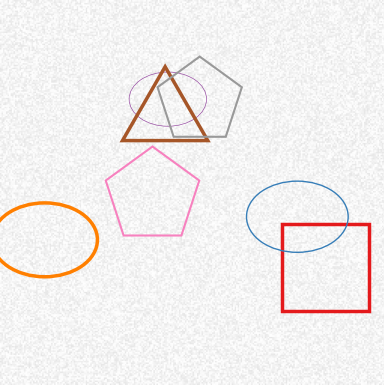[{"shape": "square", "thickness": 2.5, "radius": 0.56, "center": [0.846, 0.305]}, {"shape": "oval", "thickness": 1, "radius": 0.66, "center": [0.772, 0.437]}, {"shape": "oval", "thickness": 0.5, "radius": 0.5, "center": [0.436, 0.742]}, {"shape": "oval", "thickness": 2.5, "radius": 0.69, "center": [0.116, 0.377]}, {"shape": "triangle", "thickness": 2.5, "radius": 0.64, "center": [0.429, 0.699]}, {"shape": "pentagon", "thickness": 1.5, "radius": 0.64, "center": [0.396, 0.492]}, {"shape": "pentagon", "thickness": 1.5, "radius": 0.58, "center": [0.519, 0.738]}]